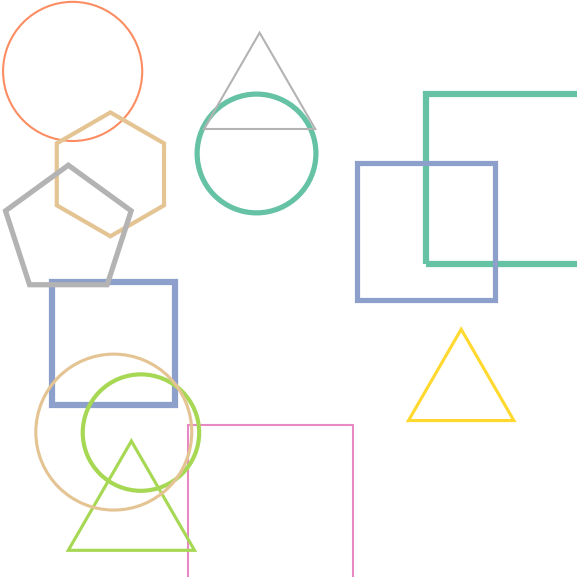[{"shape": "square", "thickness": 3, "radius": 0.74, "center": [0.884, 0.689]}, {"shape": "circle", "thickness": 2.5, "radius": 0.51, "center": [0.444, 0.733]}, {"shape": "circle", "thickness": 1, "radius": 0.6, "center": [0.126, 0.875]}, {"shape": "square", "thickness": 3, "radius": 0.54, "center": [0.196, 0.404]}, {"shape": "square", "thickness": 2.5, "radius": 0.59, "center": [0.738, 0.599]}, {"shape": "square", "thickness": 1, "radius": 0.71, "center": [0.469, 0.12]}, {"shape": "triangle", "thickness": 1.5, "radius": 0.63, "center": [0.228, 0.109]}, {"shape": "circle", "thickness": 2, "radius": 0.5, "center": [0.244, 0.25]}, {"shape": "triangle", "thickness": 1.5, "radius": 0.53, "center": [0.799, 0.324]}, {"shape": "hexagon", "thickness": 2, "radius": 0.54, "center": [0.191, 0.697]}, {"shape": "circle", "thickness": 1.5, "radius": 0.67, "center": [0.197, 0.251]}, {"shape": "pentagon", "thickness": 2.5, "radius": 0.57, "center": [0.118, 0.599]}, {"shape": "triangle", "thickness": 1, "radius": 0.56, "center": [0.45, 0.831]}]